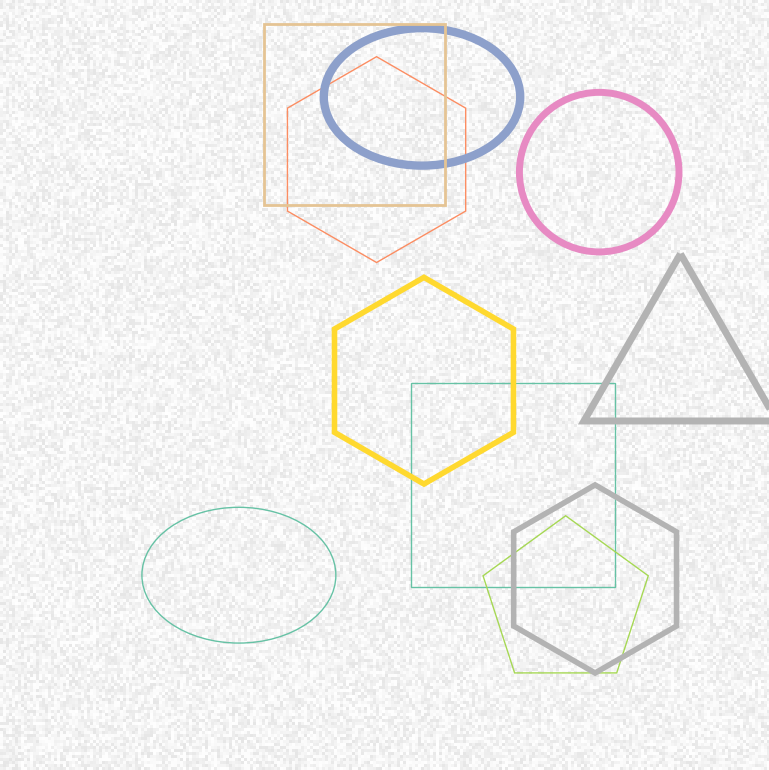[{"shape": "oval", "thickness": 0.5, "radius": 0.63, "center": [0.31, 0.253]}, {"shape": "square", "thickness": 0.5, "radius": 0.66, "center": [0.666, 0.371]}, {"shape": "hexagon", "thickness": 0.5, "radius": 0.67, "center": [0.489, 0.793]}, {"shape": "oval", "thickness": 3, "radius": 0.64, "center": [0.548, 0.874]}, {"shape": "circle", "thickness": 2.5, "radius": 0.52, "center": [0.778, 0.776]}, {"shape": "pentagon", "thickness": 0.5, "radius": 0.56, "center": [0.735, 0.217]}, {"shape": "hexagon", "thickness": 2, "radius": 0.67, "center": [0.551, 0.506]}, {"shape": "square", "thickness": 1, "radius": 0.59, "center": [0.461, 0.851]}, {"shape": "triangle", "thickness": 2.5, "radius": 0.72, "center": [0.884, 0.526]}, {"shape": "hexagon", "thickness": 2, "radius": 0.61, "center": [0.773, 0.248]}]